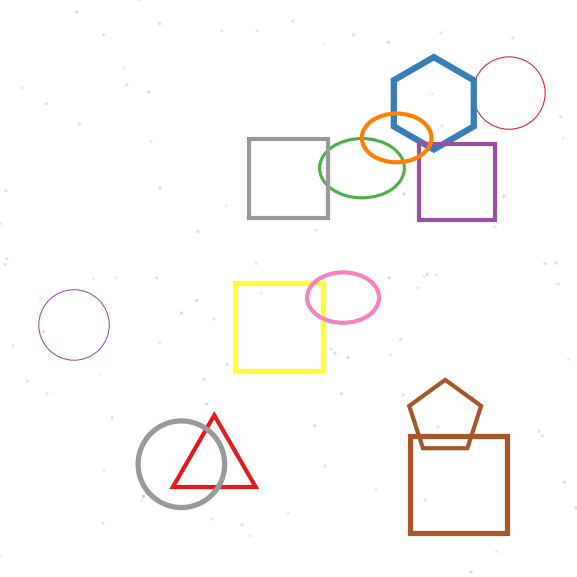[{"shape": "circle", "thickness": 0.5, "radius": 0.31, "center": [0.881, 0.838]}, {"shape": "triangle", "thickness": 2, "radius": 0.41, "center": [0.371, 0.197]}, {"shape": "hexagon", "thickness": 3, "radius": 0.4, "center": [0.751, 0.82]}, {"shape": "oval", "thickness": 1.5, "radius": 0.37, "center": [0.627, 0.708]}, {"shape": "square", "thickness": 2, "radius": 0.33, "center": [0.791, 0.684]}, {"shape": "circle", "thickness": 0.5, "radius": 0.31, "center": [0.128, 0.436]}, {"shape": "oval", "thickness": 2, "radius": 0.3, "center": [0.687, 0.76]}, {"shape": "square", "thickness": 2.5, "radius": 0.38, "center": [0.483, 0.432]}, {"shape": "square", "thickness": 2.5, "radius": 0.42, "center": [0.794, 0.16]}, {"shape": "pentagon", "thickness": 2, "radius": 0.33, "center": [0.771, 0.276]}, {"shape": "oval", "thickness": 2, "radius": 0.31, "center": [0.594, 0.484]}, {"shape": "square", "thickness": 2, "radius": 0.34, "center": [0.499, 0.689]}, {"shape": "circle", "thickness": 2.5, "radius": 0.37, "center": [0.314, 0.195]}]